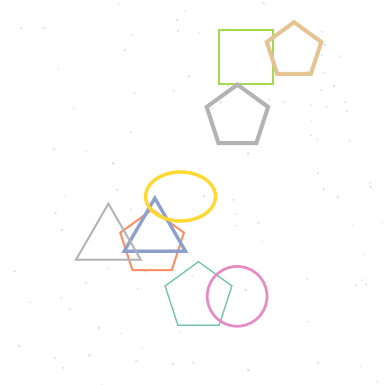[{"shape": "pentagon", "thickness": 1, "radius": 0.46, "center": [0.516, 0.229]}, {"shape": "pentagon", "thickness": 1.5, "radius": 0.43, "center": [0.395, 0.369]}, {"shape": "triangle", "thickness": 2.5, "radius": 0.46, "center": [0.402, 0.393]}, {"shape": "circle", "thickness": 2, "radius": 0.39, "center": [0.616, 0.23]}, {"shape": "square", "thickness": 1.5, "radius": 0.35, "center": [0.639, 0.852]}, {"shape": "oval", "thickness": 2.5, "radius": 0.45, "center": [0.469, 0.49]}, {"shape": "pentagon", "thickness": 3, "radius": 0.37, "center": [0.764, 0.868]}, {"shape": "triangle", "thickness": 1.5, "radius": 0.49, "center": [0.282, 0.374]}, {"shape": "pentagon", "thickness": 3, "radius": 0.42, "center": [0.617, 0.696]}]